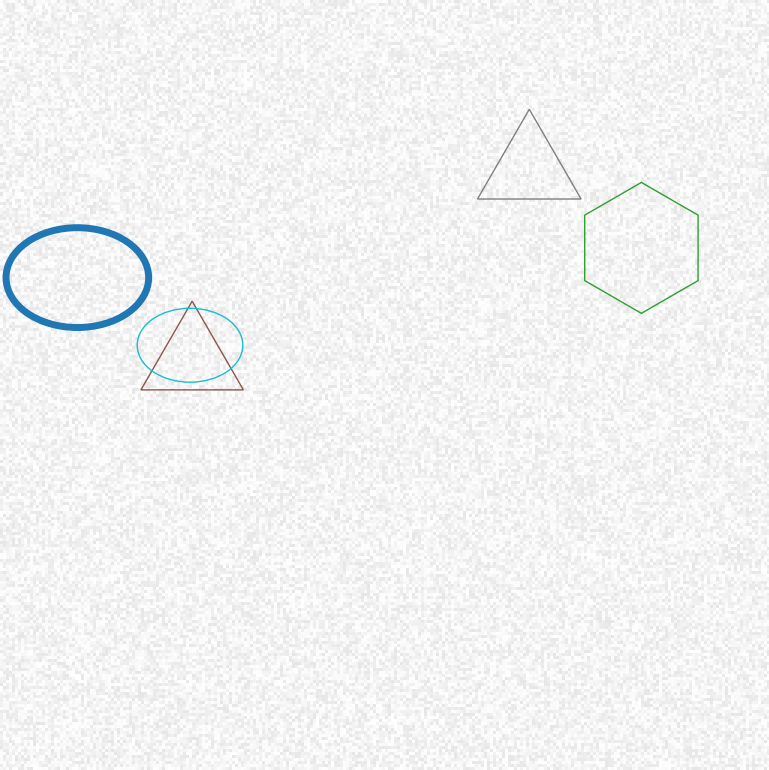[{"shape": "oval", "thickness": 2.5, "radius": 0.46, "center": [0.1, 0.639]}, {"shape": "hexagon", "thickness": 0.5, "radius": 0.43, "center": [0.833, 0.678]}, {"shape": "triangle", "thickness": 0.5, "radius": 0.38, "center": [0.25, 0.532]}, {"shape": "triangle", "thickness": 0.5, "radius": 0.39, "center": [0.687, 0.78]}, {"shape": "oval", "thickness": 0.5, "radius": 0.34, "center": [0.247, 0.552]}]